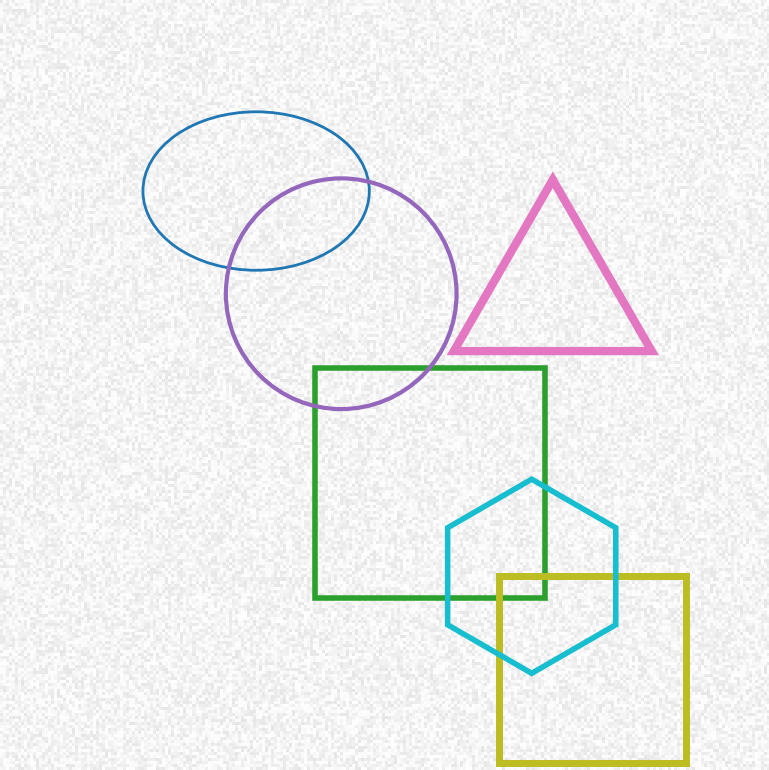[{"shape": "oval", "thickness": 1, "radius": 0.73, "center": [0.333, 0.752]}, {"shape": "square", "thickness": 2, "radius": 0.75, "center": [0.558, 0.373]}, {"shape": "circle", "thickness": 1.5, "radius": 0.75, "center": [0.443, 0.619]}, {"shape": "triangle", "thickness": 3, "radius": 0.74, "center": [0.718, 0.618]}, {"shape": "square", "thickness": 2.5, "radius": 0.61, "center": [0.769, 0.13]}, {"shape": "hexagon", "thickness": 2, "radius": 0.63, "center": [0.691, 0.252]}]